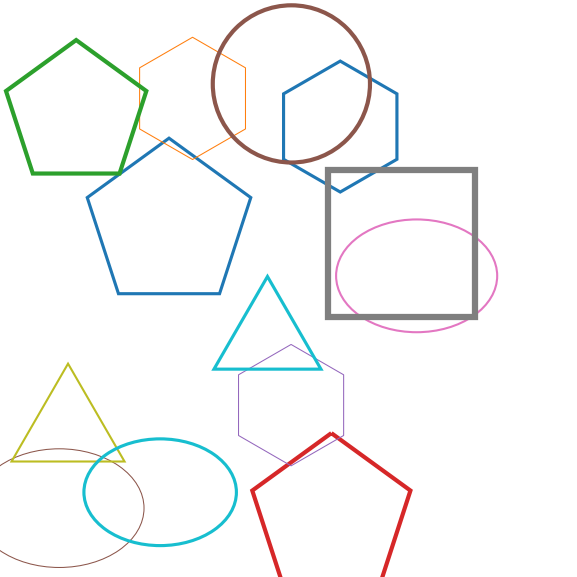[{"shape": "pentagon", "thickness": 1.5, "radius": 0.74, "center": [0.293, 0.611]}, {"shape": "hexagon", "thickness": 1.5, "radius": 0.57, "center": [0.589, 0.78]}, {"shape": "hexagon", "thickness": 0.5, "radius": 0.53, "center": [0.333, 0.829]}, {"shape": "pentagon", "thickness": 2, "radius": 0.64, "center": [0.132, 0.802]}, {"shape": "pentagon", "thickness": 2, "radius": 0.72, "center": [0.574, 0.105]}, {"shape": "hexagon", "thickness": 0.5, "radius": 0.53, "center": [0.504, 0.298]}, {"shape": "oval", "thickness": 0.5, "radius": 0.73, "center": [0.103, 0.119]}, {"shape": "circle", "thickness": 2, "radius": 0.68, "center": [0.505, 0.854]}, {"shape": "oval", "thickness": 1, "radius": 0.7, "center": [0.721, 0.522]}, {"shape": "square", "thickness": 3, "radius": 0.64, "center": [0.695, 0.577]}, {"shape": "triangle", "thickness": 1, "radius": 0.56, "center": [0.118, 0.256]}, {"shape": "oval", "thickness": 1.5, "radius": 0.66, "center": [0.277, 0.147]}, {"shape": "triangle", "thickness": 1.5, "radius": 0.53, "center": [0.463, 0.413]}]